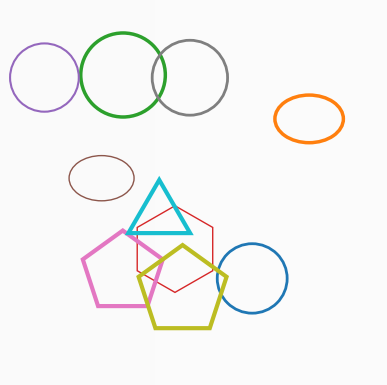[{"shape": "circle", "thickness": 2, "radius": 0.45, "center": [0.651, 0.277]}, {"shape": "oval", "thickness": 2.5, "radius": 0.44, "center": [0.798, 0.691]}, {"shape": "circle", "thickness": 2.5, "radius": 0.55, "center": [0.318, 0.805]}, {"shape": "hexagon", "thickness": 1, "radius": 0.56, "center": [0.452, 0.353]}, {"shape": "circle", "thickness": 1.5, "radius": 0.44, "center": [0.115, 0.799]}, {"shape": "oval", "thickness": 1, "radius": 0.42, "center": [0.262, 0.537]}, {"shape": "pentagon", "thickness": 3, "radius": 0.54, "center": [0.317, 0.293]}, {"shape": "circle", "thickness": 2, "radius": 0.49, "center": [0.49, 0.798]}, {"shape": "pentagon", "thickness": 3, "radius": 0.6, "center": [0.471, 0.244]}, {"shape": "triangle", "thickness": 3, "radius": 0.46, "center": [0.411, 0.441]}]